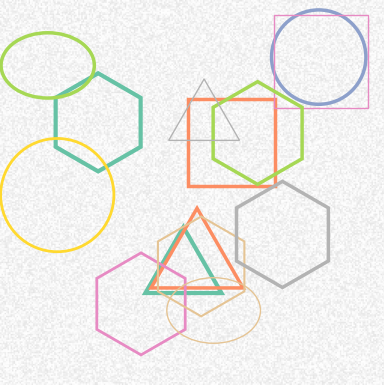[{"shape": "hexagon", "thickness": 3, "radius": 0.64, "center": [0.255, 0.682]}, {"shape": "triangle", "thickness": 3, "radius": 0.57, "center": [0.476, 0.296]}, {"shape": "triangle", "thickness": 2.5, "radius": 0.69, "center": [0.512, 0.321]}, {"shape": "square", "thickness": 2.5, "radius": 0.57, "center": [0.602, 0.63]}, {"shape": "circle", "thickness": 2.5, "radius": 0.61, "center": [0.828, 0.852]}, {"shape": "hexagon", "thickness": 2, "radius": 0.66, "center": [0.366, 0.211]}, {"shape": "square", "thickness": 1, "radius": 0.61, "center": [0.834, 0.84]}, {"shape": "oval", "thickness": 2.5, "radius": 0.61, "center": [0.124, 0.83]}, {"shape": "hexagon", "thickness": 2.5, "radius": 0.67, "center": [0.669, 0.654]}, {"shape": "circle", "thickness": 2, "radius": 0.74, "center": [0.149, 0.493]}, {"shape": "oval", "thickness": 1, "radius": 0.61, "center": [0.555, 0.194]}, {"shape": "hexagon", "thickness": 1.5, "radius": 0.65, "center": [0.522, 0.308]}, {"shape": "triangle", "thickness": 1, "radius": 0.53, "center": [0.53, 0.688]}, {"shape": "hexagon", "thickness": 2.5, "radius": 0.69, "center": [0.734, 0.391]}]